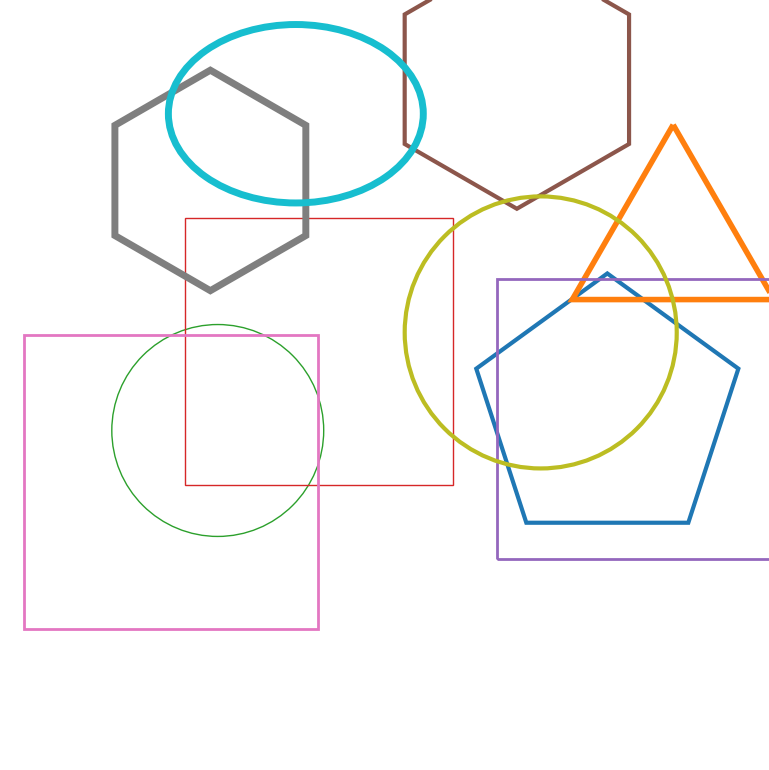[{"shape": "pentagon", "thickness": 1.5, "radius": 0.89, "center": [0.789, 0.466]}, {"shape": "triangle", "thickness": 2, "radius": 0.76, "center": [0.874, 0.687]}, {"shape": "circle", "thickness": 0.5, "radius": 0.69, "center": [0.283, 0.441]}, {"shape": "square", "thickness": 0.5, "radius": 0.87, "center": [0.414, 0.544]}, {"shape": "square", "thickness": 1, "radius": 0.91, "center": [0.827, 0.456]}, {"shape": "hexagon", "thickness": 1.5, "radius": 0.84, "center": [0.671, 0.897]}, {"shape": "square", "thickness": 1, "radius": 0.96, "center": [0.222, 0.374]}, {"shape": "hexagon", "thickness": 2.5, "radius": 0.72, "center": [0.273, 0.766]}, {"shape": "circle", "thickness": 1.5, "radius": 0.88, "center": [0.702, 0.568]}, {"shape": "oval", "thickness": 2.5, "radius": 0.83, "center": [0.384, 0.852]}]